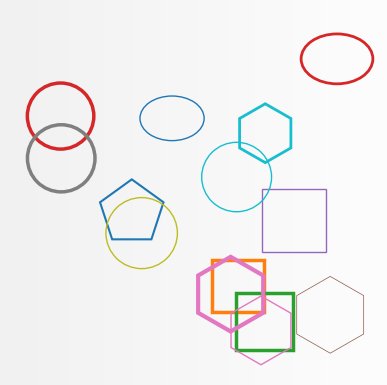[{"shape": "pentagon", "thickness": 1.5, "radius": 0.43, "center": [0.34, 0.448]}, {"shape": "oval", "thickness": 1, "radius": 0.41, "center": [0.444, 0.693]}, {"shape": "square", "thickness": 2.5, "radius": 0.34, "center": [0.615, 0.257]}, {"shape": "square", "thickness": 2.5, "radius": 0.37, "center": [0.682, 0.166]}, {"shape": "oval", "thickness": 2, "radius": 0.46, "center": [0.87, 0.847]}, {"shape": "circle", "thickness": 2.5, "radius": 0.43, "center": [0.156, 0.699]}, {"shape": "square", "thickness": 1, "radius": 0.41, "center": [0.758, 0.428]}, {"shape": "hexagon", "thickness": 0.5, "radius": 0.5, "center": [0.852, 0.182]}, {"shape": "hexagon", "thickness": 3, "radius": 0.48, "center": [0.595, 0.236]}, {"shape": "hexagon", "thickness": 1, "radius": 0.45, "center": [0.673, 0.142]}, {"shape": "circle", "thickness": 2.5, "radius": 0.44, "center": [0.158, 0.589]}, {"shape": "circle", "thickness": 1, "radius": 0.46, "center": [0.366, 0.395]}, {"shape": "hexagon", "thickness": 2, "radius": 0.38, "center": [0.684, 0.654]}, {"shape": "circle", "thickness": 1, "radius": 0.45, "center": [0.611, 0.54]}]